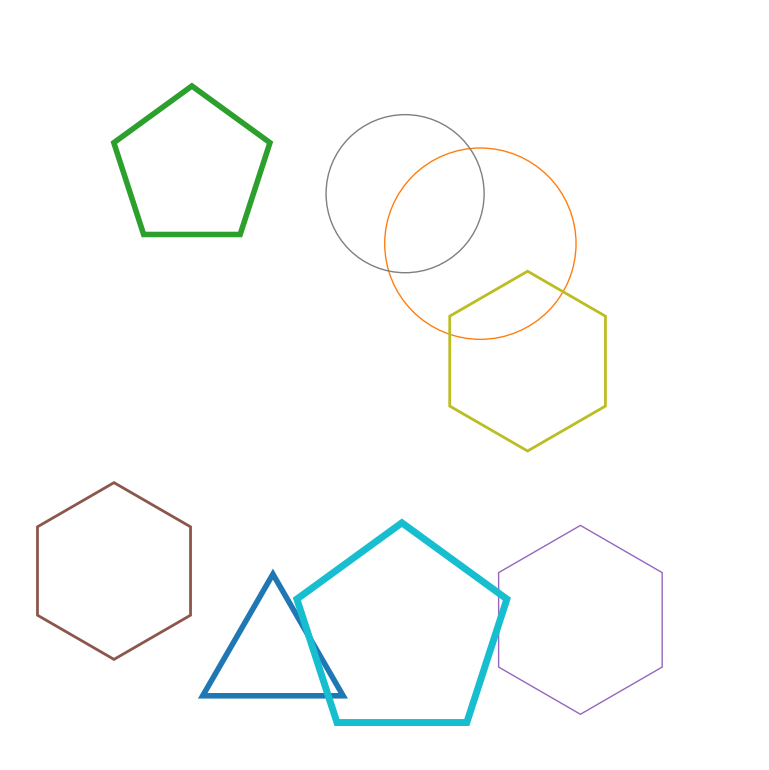[{"shape": "triangle", "thickness": 2, "radius": 0.53, "center": [0.354, 0.149]}, {"shape": "circle", "thickness": 0.5, "radius": 0.62, "center": [0.624, 0.684]}, {"shape": "pentagon", "thickness": 2, "radius": 0.53, "center": [0.249, 0.782]}, {"shape": "hexagon", "thickness": 0.5, "radius": 0.61, "center": [0.754, 0.195]}, {"shape": "hexagon", "thickness": 1, "radius": 0.57, "center": [0.148, 0.258]}, {"shape": "circle", "thickness": 0.5, "radius": 0.51, "center": [0.526, 0.748]}, {"shape": "hexagon", "thickness": 1, "radius": 0.58, "center": [0.685, 0.531]}, {"shape": "pentagon", "thickness": 2.5, "radius": 0.72, "center": [0.522, 0.178]}]